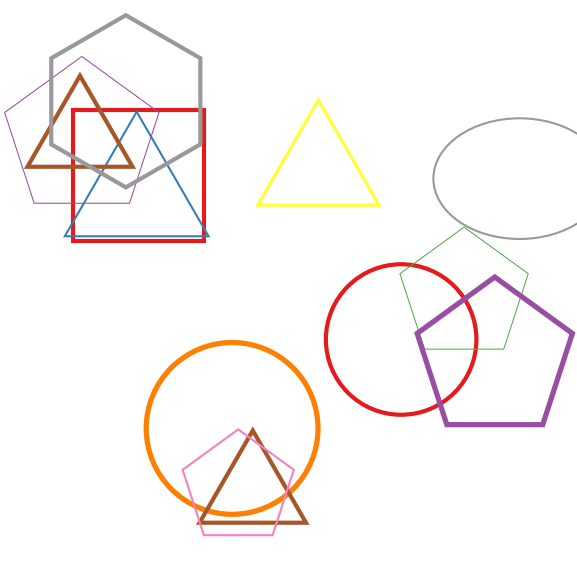[{"shape": "square", "thickness": 2, "radius": 0.57, "center": [0.24, 0.695]}, {"shape": "circle", "thickness": 2, "radius": 0.65, "center": [0.695, 0.411]}, {"shape": "triangle", "thickness": 1, "radius": 0.72, "center": [0.237, 0.662]}, {"shape": "pentagon", "thickness": 0.5, "radius": 0.58, "center": [0.804, 0.489]}, {"shape": "pentagon", "thickness": 0.5, "radius": 0.7, "center": [0.142, 0.761]}, {"shape": "pentagon", "thickness": 2.5, "radius": 0.71, "center": [0.857, 0.378]}, {"shape": "circle", "thickness": 2.5, "radius": 0.74, "center": [0.402, 0.257]}, {"shape": "triangle", "thickness": 1.5, "radius": 0.61, "center": [0.551, 0.705]}, {"shape": "triangle", "thickness": 2, "radius": 0.53, "center": [0.438, 0.147]}, {"shape": "triangle", "thickness": 2, "radius": 0.53, "center": [0.138, 0.763]}, {"shape": "pentagon", "thickness": 1, "radius": 0.51, "center": [0.413, 0.154]}, {"shape": "oval", "thickness": 1, "radius": 0.75, "center": [0.9, 0.69]}, {"shape": "hexagon", "thickness": 2, "radius": 0.75, "center": [0.218, 0.824]}]